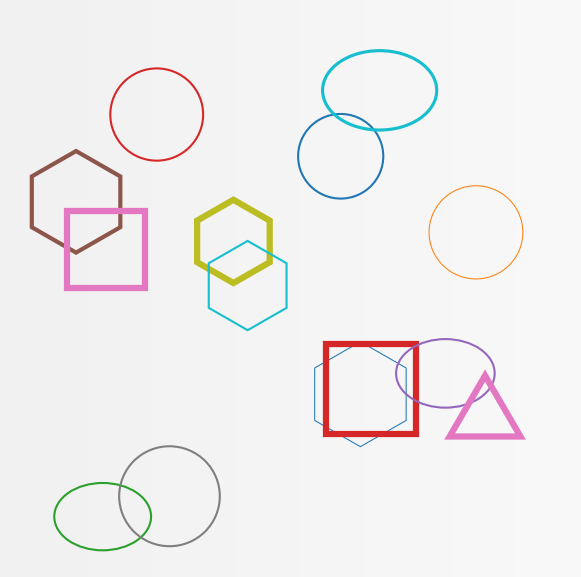[{"shape": "hexagon", "thickness": 0.5, "radius": 0.45, "center": [0.62, 0.317]}, {"shape": "circle", "thickness": 1, "radius": 0.37, "center": [0.586, 0.729]}, {"shape": "circle", "thickness": 0.5, "radius": 0.4, "center": [0.819, 0.597]}, {"shape": "oval", "thickness": 1, "radius": 0.42, "center": [0.177, 0.105]}, {"shape": "square", "thickness": 3, "radius": 0.39, "center": [0.638, 0.326]}, {"shape": "circle", "thickness": 1, "radius": 0.4, "center": [0.27, 0.801]}, {"shape": "oval", "thickness": 1, "radius": 0.42, "center": [0.766, 0.353]}, {"shape": "hexagon", "thickness": 2, "radius": 0.44, "center": [0.131, 0.65]}, {"shape": "triangle", "thickness": 3, "radius": 0.35, "center": [0.834, 0.278]}, {"shape": "square", "thickness": 3, "radius": 0.33, "center": [0.182, 0.567]}, {"shape": "circle", "thickness": 1, "radius": 0.43, "center": [0.292, 0.14]}, {"shape": "hexagon", "thickness": 3, "radius": 0.36, "center": [0.402, 0.581]}, {"shape": "oval", "thickness": 1.5, "radius": 0.49, "center": [0.653, 0.843]}, {"shape": "hexagon", "thickness": 1, "radius": 0.39, "center": [0.426, 0.505]}]